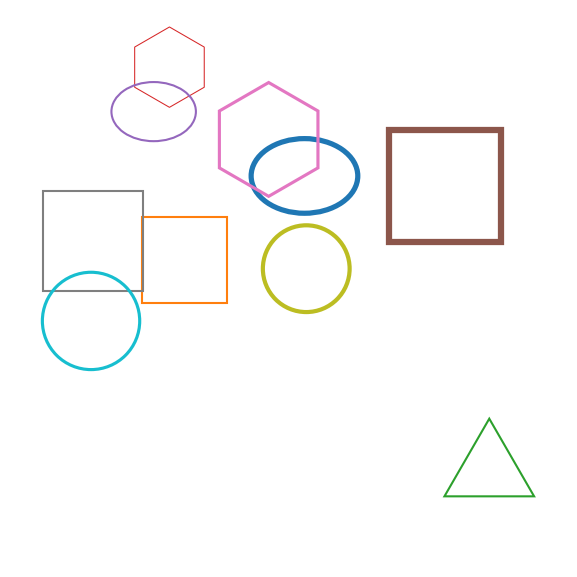[{"shape": "oval", "thickness": 2.5, "radius": 0.46, "center": [0.527, 0.694]}, {"shape": "square", "thickness": 1, "radius": 0.37, "center": [0.32, 0.549]}, {"shape": "triangle", "thickness": 1, "radius": 0.45, "center": [0.847, 0.185]}, {"shape": "hexagon", "thickness": 0.5, "radius": 0.35, "center": [0.293, 0.883]}, {"shape": "oval", "thickness": 1, "radius": 0.37, "center": [0.266, 0.806]}, {"shape": "square", "thickness": 3, "radius": 0.49, "center": [0.771, 0.677]}, {"shape": "hexagon", "thickness": 1.5, "radius": 0.49, "center": [0.465, 0.758]}, {"shape": "square", "thickness": 1, "radius": 0.43, "center": [0.16, 0.583]}, {"shape": "circle", "thickness": 2, "radius": 0.38, "center": [0.53, 0.534]}, {"shape": "circle", "thickness": 1.5, "radius": 0.42, "center": [0.158, 0.443]}]